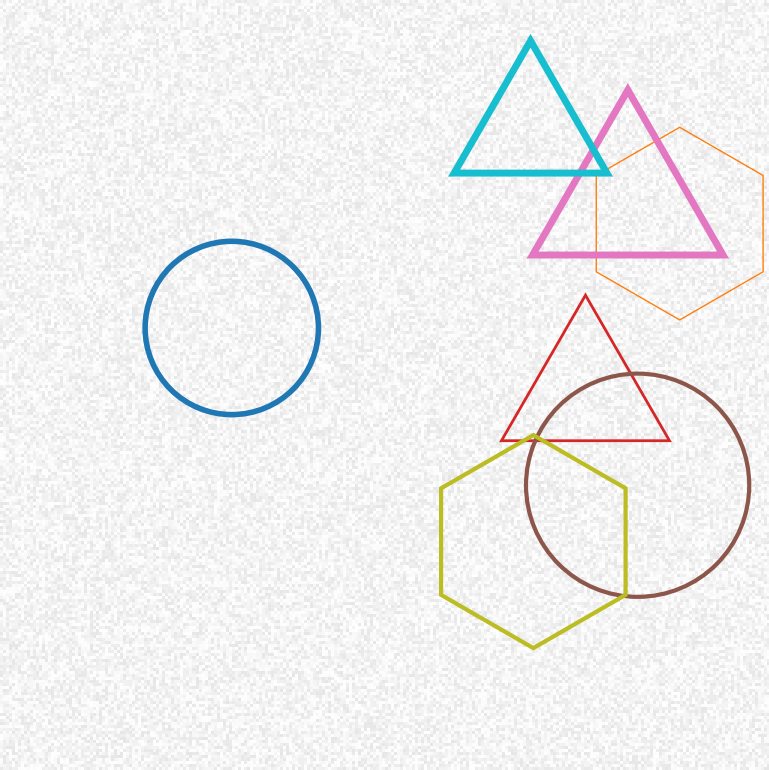[{"shape": "circle", "thickness": 2, "radius": 0.56, "center": [0.301, 0.574]}, {"shape": "hexagon", "thickness": 0.5, "radius": 0.63, "center": [0.883, 0.71]}, {"shape": "triangle", "thickness": 1, "radius": 0.63, "center": [0.76, 0.491]}, {"shape": "circle", "thickness": 1.5, "radius": 0.72, "center": [0.828, 0.37]}, {"shape": "triangle", "thickness": 2.5, "radius": 0.71, "center": [0.815, 0.74]}, {"shape": "hexagon", "thickness": 1.5, "radius": 0.69, "center": [0.693, 0.297]}, {"shape": "triangle", "thickness": 2.5, "radius": 0.57, "center": [0.689, 0.832]}]